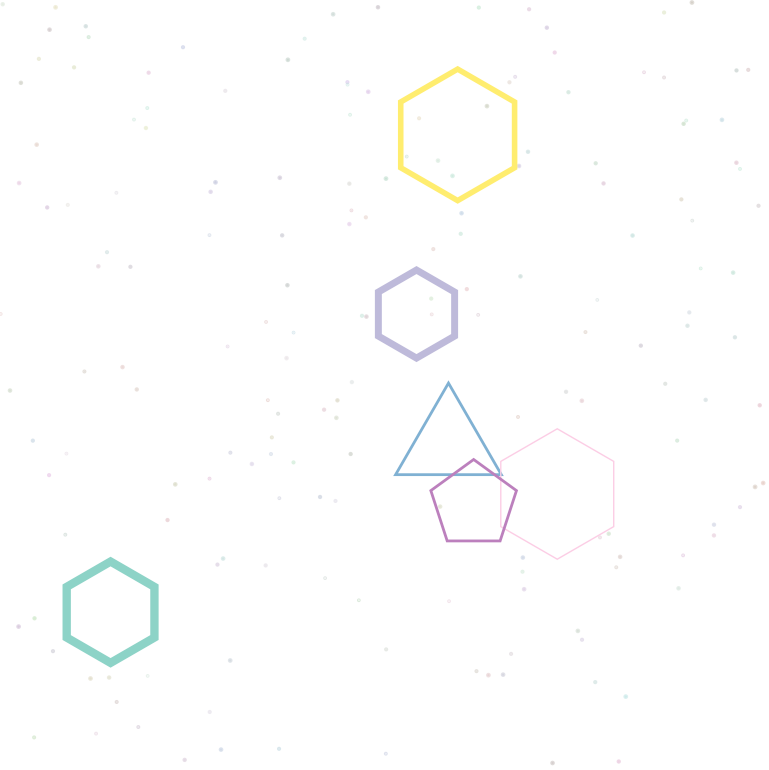[{"shape": "hexagon", "thickness": 3, "radius": 0.33, "center": [0.144, 0.205]}, {"shape": "hexagon", "thickness": 2.5, "radius": 0.29, "center": [0.541, 0.592]}, {"shape": "triangle", "thickness": 1, "radius": 0.4, "center": [0.582, 0.423]}, {"shape": "hexagon", "thickness": 0.5, "radius": 0.42, "center": [0.724, 0.358]}, {"shape": "pentagon", "thickness": 1, "radius": 0.29, "center": [0.615, 0.345]}, {"shape": "hexagon", "thickness": 2, "radius": 0.43, "center": [0.594, 0.825]}]